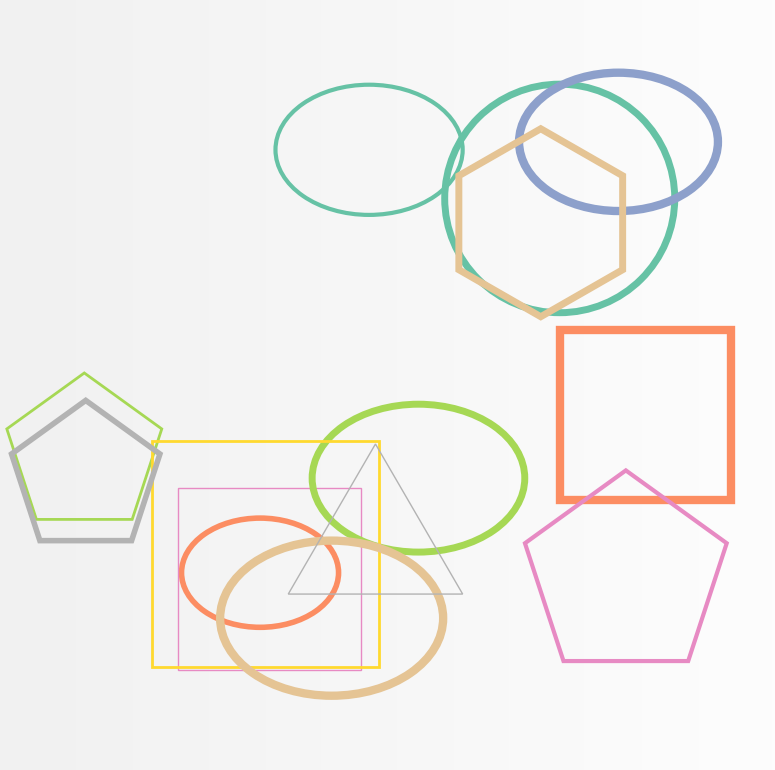[{"shape": "circle", "thickness": 2.5, "radius": 0.74, "center": [0.722, 0.742]}, {"shape": "oval", "thickness": 1.5, "radius": 0.6, "center": [0.476, 0.805]}, {"shape": "square", "thickness": 3, "radius": 0.55, "center": [0.833, 0.461]}, {"shape": "oval", "thickness": 2, "radius": 0.51, "center": [0.336, 0.256]}, {"shape": "oval", "thickness": 3, "radius": 0.64, "center": [0.798, 0.816]}, {"shape": "pentagon", "thickness": 1.5, "radius": 0.68, "center": [0.808, 0.252]}, {"shape": "square", "thickness": 0.5, "radius": 0.59, "center": [0.348, 0.248]}, {"shape": "pentagon", "thickness": 1, "radius": 0.53, "center": [0.109, 0.41]}, {"shape": "oval", "thickness": 2.5, "radius": 0.69, "center": [0.54, 0.379]}, {"shape": "square", "thickness": 1, "radius": 0.73, "center": [0.342, 0.281]}, {"shape": "hexagon", "thickness": 2.5, "radius": 0.61, "center": [0.698, 0.711]}, {"shape": "oval", "thickness": 3, "radius": 0.72, "center": [0.428, 0.197]}, {"shape": "triangle", "thickness": 0.5, "radius": 0.65, "center": [0.484, 0.293]}, {"shape": "pentagon", "thickness": 2, "radius": 0.5, "center": [0.111, 0.379]}]